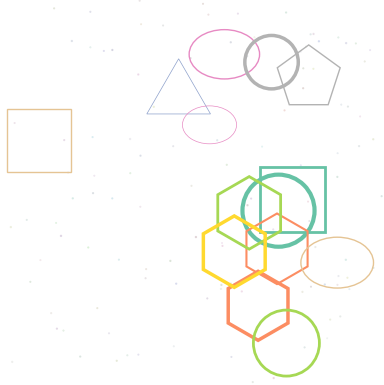[{"shape": "square", "thickness": 2, "radius": 0.42, "center": [0.76, 0.483]}, {"shape": "circle", "thickness": 3, "radius": 0.47, "center": [0.723, 0.453]}, {"shape": "hexagon", "thickness": 2.5, "radius": 0.45, "center": [0.67, 0.206]}, {"shape": "hexagon", "thickness": 1.5, "radius": 0.46, "center": [0.72, 0.354]}, {"shape": "triangle", "thickness": 0.5, "radius": 0.48, "center": [0.464, 0.752]}, {"shape": "oval", "thickness": 1, "radius": 0.46, "center": [0.583, 0.859]}, {"shape": "oval", "thickness": 0.5, "radius": 0.35, "center": [0.544, 0.676]}, {"shape": "circle", "thickness": 2, "radius": 0.43, "center": [0.744, 0.109]}, {"shape": "hexagon", "thickness": 2, "radius": 0.47, "center": [0.647, 0.447]}, {"shape": "hexagon", "thickness": 2.5, "radius": 0.46, "center": [0.608, 0.346]}, {"shape": "square", "thickness": 1, "radius": 0.41, "center": [0.101, 0.635]}, {"shape": "oval", "thickness": 1, "radius": 0.47, "center": [0.876, 0.318]}, {"shape": "circle", "thickness": 2.5, "radius": 0.35, "center": [0.705, 0.839]}, {"shape": "pentagon", "thickness": 1, "radius": 0.43, "center": [0.802, 0.797]}]